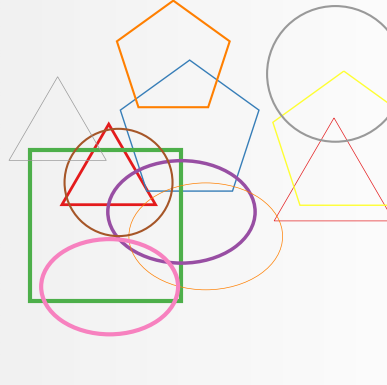[{"shape": "triangle", "thickness": 0.5, "radius": 0.89, "center": [0.862, 0.515]}, {"shape": "triangle", "thickness": 2, "radius": 0.7, "center": [0.281, 0.538]}, {"shape": "pentagon", "thickness": 1, "radius": 0.94, "center": [0.489, 0.656]}, {"shape": "square", "thickness": 3, "radius": 0.98, "center": [0.272, 0.414]}, {"shape": "oval", "thickness": 2.5, "radius": 0.95, "center": [0.468, 0.45]}, {"shape": "oval", "thickness": 0.5, "radius": 0.99, "center": [0.531, 0.386]}, {"shape": "pentagon", "thickness": 1.5, "radius": 0.77, "center": [0.447, 0.845]}, {"shape": "pentagon", "thickness": 1, "radius": 0.96, "center": [0.887, 0.623]}, {"shape": "circle", "thickness": 1.5, "radius": 0.7, "center": [0.306, 0.526]}, {"shape": "oval", "thickness": 3, "radius": 0.88, "center": [0.283, 0.255]}, {"shape": "circle", "thickness": 1.5, "radius": 0.88, "center": [0.865, 0.808]}, {"shape": "triangle", "thickness": 0.5, "radius": 0.73, "center": [0.149, 0.656]}]